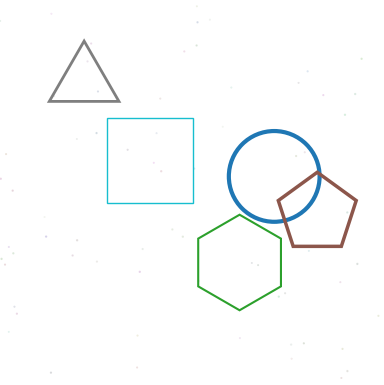[{"shape": "circle", "thickness": 3, "radius": 0.59, "center": [0.712, 0.542]}, {"shape": "hexagon", "thickness": 1.5, "radius": 0.62, "center": [0.622, 0.318]}, {"shape": "pentagon", "thickness": 2.5, "radius": 0.53, "center": [0.824, 0.446]}, {"shape": "triangle", "thickness": 2, "radius": 0.52, "center": [0.219, 0.789]}, {"shape": "square", "thickness": 1, "radius": 0.55, "center": [0.39, 0.583]}]